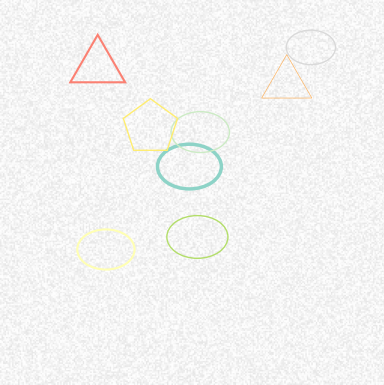[{"shape": "oval", "thickness": 2.5, "radius": 0.41, "center": [0.492, 0.567]}, {"shape": "oval", "thickness": 1.5, "radius": 0.37, "center": [0.275, 0.352]}, {"shape": "triangle", "thickness": 1.5, "radius": 0.41, "center": [0.254, 0.827]}, {"shape": "triangle", "thickness": 0.5, "radius": 0.38, "center": [0.745, 0.783]}, {"shape": "oval", "thickness": 1, "radius": 0.4, "center": [0.513, 0.385]}, {"shape": "oval", "thickness": 1, "radius": 0.32, "center": [0.807, 0.877]}, {"shape": "oval", "thickness": 1, "radius": 0.38, "center": [0.52, 0.657]}, {"shape": "pentagon", "thickness": 1, "radius": 0.37, "center": [0.391, 0.67]}]